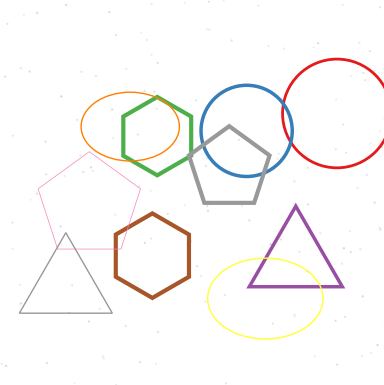[{"shape": "circle", "thickness": 2, "radius": 0.71, "center": [0.875, 0.705]}, {"shape": "circle", "thickness": 2.5, "radius": 0.59, "center": [0.641, 0.66]}, {"shape": "hexagon", "thickness": 3, "radius": 0.51, "center": [0.408, 0.646]}, {"shape": "triangle", "thickness": 2.5, "radius": 0.7, "center": [0.768, 0.325]}, {"shape": "oval", "thickness": 1, "radius": 0.64, "center": [0.338, 0.671]}, {"shape": "oval", "thickness": 1, "radius": 0.75, "center": [0.689, 0.225]}, {"shape": "hexagon", "thickness": 3, "radius": 0.55, "center": [0.396, 0.336]}, {"shape": "pentagon", "thickness": 0.5, "radius": 0.7, "center": [0.232, 0.466]}, {"shape": "triangle", "thickness": 1, "radius": 0.7, "center": [0.171, 0.256]}, {"shape": "pentagon", "thickness": 3, "radius": 0.55, "center": [0.595, 0.562]}]